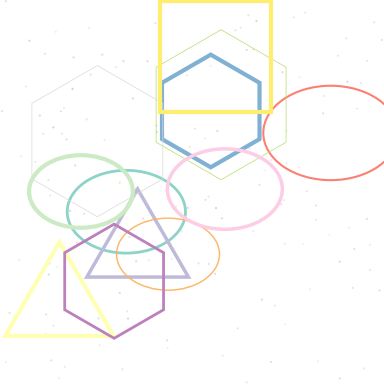[{"shape": "oval", "thickness": 2, "radius": 0.77, "center": [0.328, 0.45]}, {"shape": "triangle", "thickness": 3, "radius": 0.81, "center": [0.154, 0.209]}, {"shape": "triangle", "thickness": 2.5, "radius": 0.76, "center": [0.357, 0.357]}, {"shape": "oval", "thickness": 1.5, "radius": 0.88, "center": [0.859, 0.655]}, {"shape": "hexagon", "thickness": 3, "radius": 0.73, "center": [0.547, 0.712]}, {"shape": "oval", "thickness": 1, "radius": 0.67, "center": [0.436, 0.34]}, {"shape": "hexagon", "thickness": 0.5, "radius": 0.97, "center": [0.574, 0.728]}, {"shape": "oval", "thickness": 2.5, "radius": 0.75, "center": [0.584, 0.509]}, {"shape": "hexagon", "thickness": 0.5, "radius": 0.98, "center": [0.253, 0.633]}, {"shape": "hexagon", "thickness": 2, "radius": 0.74, "center": [0.296, 0.27]}, {"shape": "oval", "thickness": 3, "radius": 0.67, "center": [0.21, 0.503]}, {"shape": "square", "thickness": 3, "radius": 0.72, "center": [0.56, 0.854]}]